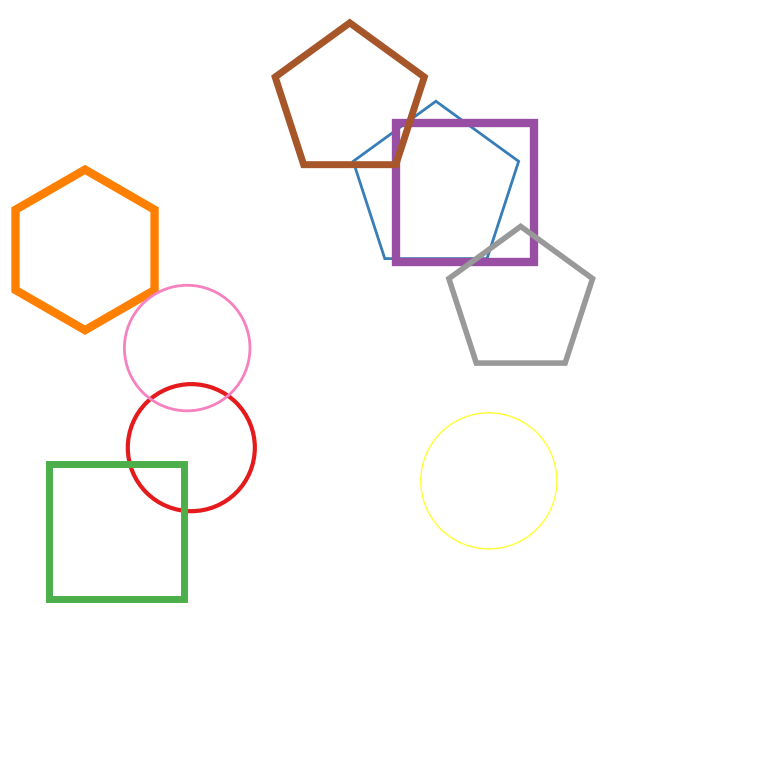[{"shape": "circle", "thickness": 1.5, "radius": 0.41, "center": [0.248, 0.419]}, {"shape": "pentagon", "thickness": 1, "radius": 0.56, "center": [0.566, 0.756]}, {"shape": "square", "thickness": 2.5, "radius": 0.44, "center": [0.152, 0.309]}, {"shape": "square", "thickness": 3, "radius": 0.45, "center": [0.604, 0.75]}, {"shape": "hexagon", "thickness": 3, "radius": 0.52, "center": [0.11, 0.675]}, {"shape": "circle", "thickness": 0.5, "radius": 0.44, "center": [0.635, 0.375]}, {"shape": "pentagon", "thickness": 2.5, "radius": 0.51, "center": [0.454, 0.869]}, {"shape": "circle", "thickness": 1, "radius": 0.41, "center": [0.243, 0.548]}, {"shape": "pentagon", "thickness": 2, "radius": 0.49, "center": [0.676, 0.608]}]